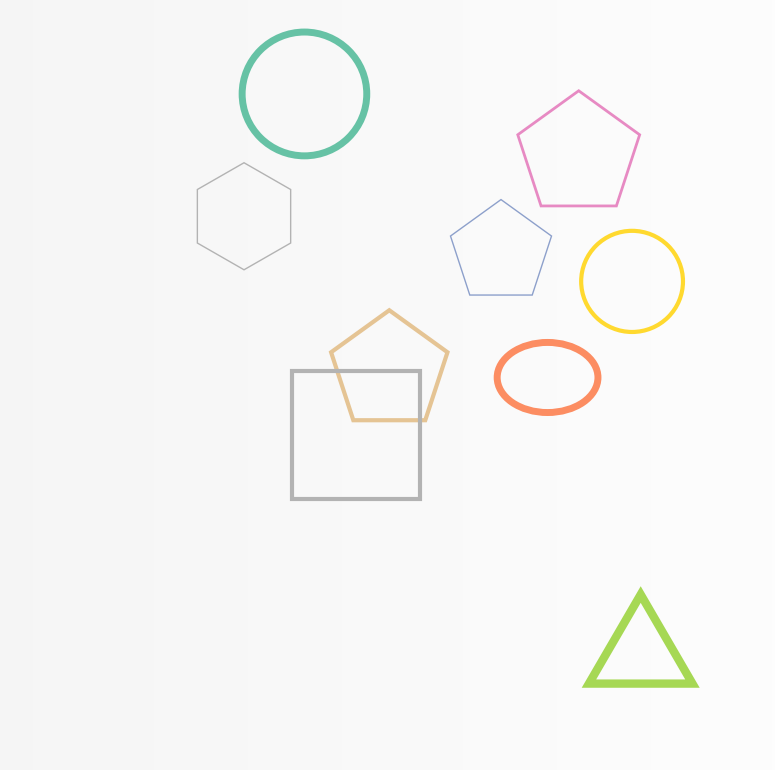[{"shape": "circle", "thickness": 2.5, "radius": 0.4, "center": [0.393, 0.878]}, {"shape": "oval", "thickness": 2.5, "radius": 0.33, "center": [0.707, 0.51]}, {"shape": "pentagon", "thickness": 0.5, "radius": 0.34, "center": [0.646, 0.672]}, {"shape": "pentagon", "thickness": 1, "radius": 0.41, "center": [0.747, 0.799]}, {"shape": "triangle", "thickness": 3, "radius": 0.39, "center": [0.827, 0.151]}, {"shape": "circle", "thickness": 1.5, "radius": 0.33, "center": [0.816, 0.635]}, {"shape": "pentagon", "thickness": 1.5, "radius": 0.39, "center": [0.502, 0.518]}, {"shape": "hexagon", "thickness": 0.5, "radius": 0.35, "center": [0.315, 0.719]}, {"shape": "square", "thickness": 1.5, "radius": 0.41, "center": [0.46, 0.435]}]